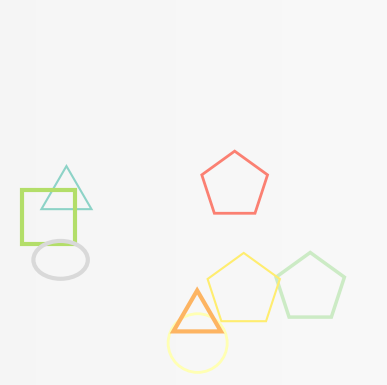[{"shape": "triangle", "thickness": 1.5, "radius": 0.37, "center": [0.171, 0.494]}, {"shape": "circle", "thickness": 2, "radius": 0.38, "center": [0.51, 0.109]}, {"shape": "pentagon", "thickness": 2, "radius": 0.45, "center": [0.606, 0.518]}, {"shape": "triangle", "thickness": 3, "radius": 0.35, "center": [0.509, 0.175]}, {"shape": "square", "thickness": 3, "radius": 0.35, "center": [0.125, 0.436]}, {"shape": "oval", "thickness": 3, "radius": 0.35, "center": [0.156, 0.325]}, {"shape": "pentagon", "thickness": 2.5, "radius": 0.46, "center": [0.801, 0.251]}, {"shape": "pentagon", "thickness": 1.5, "radius": 0.49, "center": [0.629, 0.245]}]